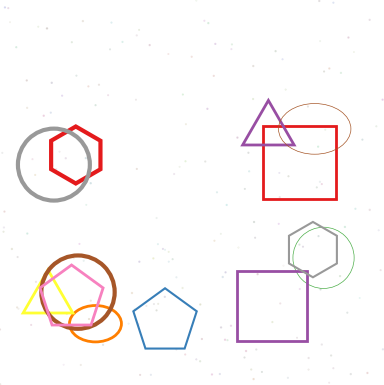[{"shape": "square", "thickness": 2, "radius": 0.47, "center": [0.778, 0.578]}, {"shape": "hexagon", "thickness": 3, "radius": 0.37, "center": [0.197, 0.597]}, {"shape": "pentagon", "thickness": 1.5, "radius": 0.43, "center": [0.429, 0.165]}, {"shape": "circle", "thickness": 0.5, "radius": 0.4, "center": [0.84, 0.33]}, {"shape": "square", "thickness": 2, "radius": 0.46, "center": [0.707, 0.205]}, {"shape": "triangle", "thickness": 2, "radius": 0.39, "center": [0.697, 0.662]}, {"shape": "oval", "thickness": 2, "radius": 0.34, "center": [0.248, 0.159]}, {"shape": "triangle", "thickness": 2, "radius": 0.37, "center": [0.125, 0.224]}, {"shape": "oval", "thickness": 0.5, "radius": 0.47, "center": [0.817, 0.665]}, {"shape": "circle", "thickness": 3, "radius": 0.48, "center": [0.203, 0.241]}, {"shape": "pentagon", "thickness": 2, "radius": 0.43, "center": [0.186, 0.226]}, {"shape": "hexagon", "thickness": 1.5, "radius": 0.36, "center": [0.813, 0.352]}, {"shape": "circle", "thickness": 3, "radius": 0.47, "center": [0.14, 0.572]}]